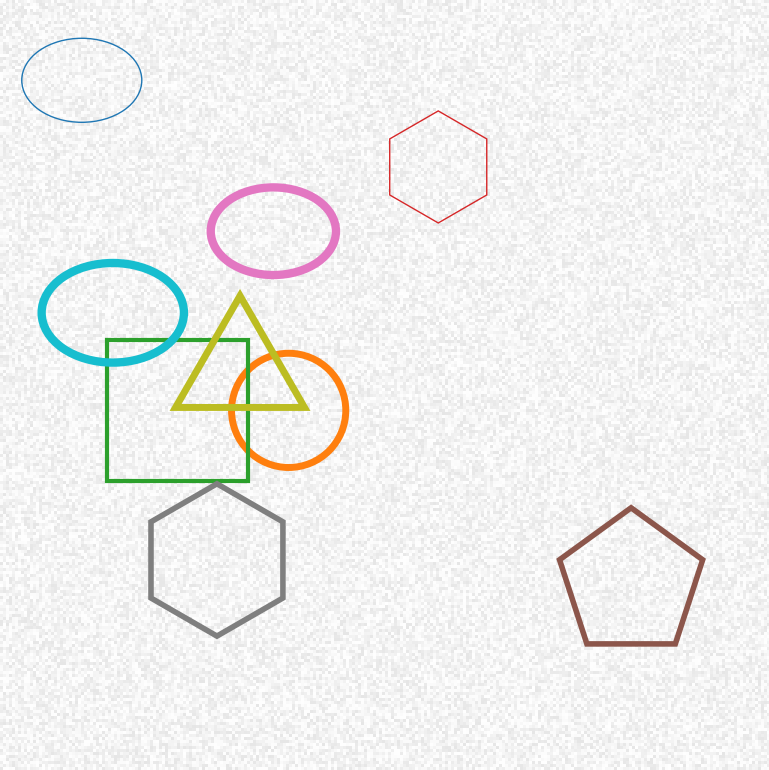[{"shape": "oval", "thickness": 0.5, "radius": 0.39, "center": [0.106, 0.896]}, {"shape": "circle", "thickness": 2.5, "radius": 0.37, "center": [0.375, 0.467]}, {"shape": "square", "thickness": 1.5, "radius": 0.46, "center": [0.231, 0.467]}, {"shape": "hexagon", "thickness": 0.5, "radius": 0.36, "center": [0.569, 0.783]}, {"shape": "pentagon", "thickness": 2, "radius": 0.49, "center": [0.82, 0.243]}, {"shape": "oval", "thickness": 3, "radius": 0.41, "center": [0.355, 0.7]}, {"shape": "hexagon", "thickness": 2, "radius": 0.49, "center": [0.282, 0.273]}, {"shape": "triangle", "thickness": 2.5, "radius": 0.48, "center": [0.312, 0.519]}, {"shape": "oval", "thickness": 3, "radius": 0.46, "center": [0.146, 0.594]}]